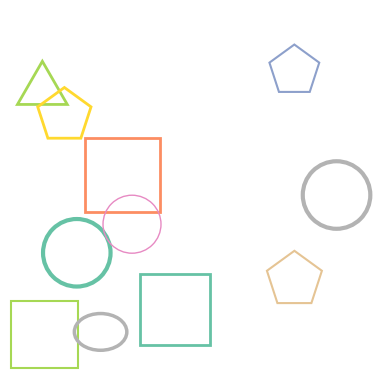[{"shape": "square", "thickness": 2, "radius": 0.46, "center": [0.455, 0.196]}, {"shape": "circle", "thickness": 3, "radius": 0.44, "center": [0.199, 0.343]}, {"shape": "square", "thickness": 2, "radius": 0.48, "center": [0.319, 0.546]}, {"shape": "pentagon", "thickness": 1.5, "radius": 0.34, "center": [0.765, 0.816]}, {"shape": "circle", "thickness": 1, "radius": 0.38, "center": [0.343, 0.418]}, {"shape": "square", "thickness": 1.5, "radius": 0.44, "center": [0.116, 0.131]}, {"shape": "triangle", "thickness": 2, "radius": 0.37, "center": [0.11, 0.766]}, {"shape": "pentagon", "thickness": 2, "radius": 0.36, "center": [0.167, 0.7]}, {"shape": "pentagon", "thickness": 1.5, "radius": 0.38, "center": [0.765, 0.273]}, {"shape": "oval", "thickness": 2.5, "radius": 0.34, "center": [0.261, 0.138]}, {"shape": "circle", "thickness": 3, "radius": 0.44, "center": [0.874, 0.493]}]